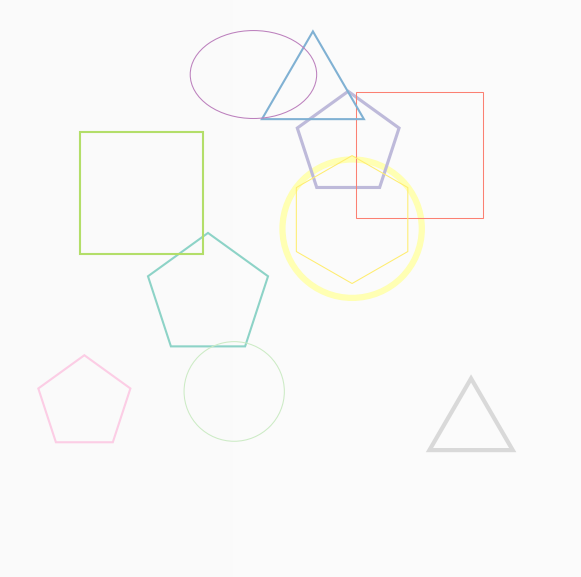[{"shape": "pentagon", "thickness": 1, "radius": 0.54, "center": [0.358, 0.487]}, {"shape": "circle", "thickness": 3, "radius": 0.6, "center": [0.606, 0.603]}, {"shape": "pentagon", "thickness": 1.5, "radius": 0.46, "center": [0.599, 0.749]}, {"shape": "square", "thickness": 0.5, "radius": 0.55, "center": [0.722, 0.731]}, {"shape": "triangle", "thickness": 1, "radius": 0.51, "center": [0.538, 0.843]}, {"shape": "square", "thickness": 1, "radius": 0.53, "center": [0.244, 0.665]}, {"shape": "pentagon", "thickness": 1, "radius": 0.42, "center": [0.145, 0.301]}, {"shape": "triangle", "thickness": 2, "radius": 0.41, "center": [0.81, 0.261]}, {"shape": "oval", "thickness": 0.5, "radius": 0.54, "center": [0.436, 0.87]}, {"shape": "circle", "thickness": 0.5, "radius": 0.43, "center": [0.403, 0.321]}, {"shape": "hexagon", "thickness": 0.5, "radius": 0.55, "center": [0.606, 0.619]}]